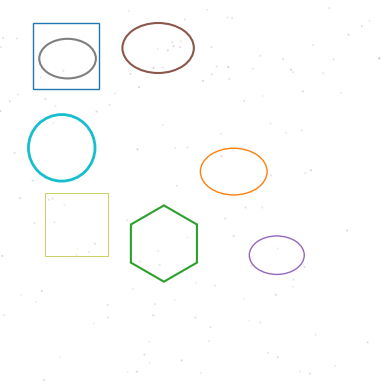[{"shape": "square", "thickness": 1, "radius": 0.43, "center": [0.171, 0.854]}, {"shape": "oval", "thickness": 1, "radius": 0.43, "center": [0.607, 0.554]}, {"shape": "hexagon", "thickness": 1.5, "radius": 0.5, "center": [0.426, 0.367]}, {"shape": "oval", "thickness": 1, "radius": 0.36, "center": [0.719, 0.337]}, {"shape": "oval", "thickness": 1.5, "radius": 0.46, "center": [0.411, 0.875]}, {"shape": "oval", "thickness": 1.5, "radius": 0.37, "center": [0.176, 0.848]}, {"shape": "square", "thickness": 0.5, "radius": 0.41, "center": [0.199, 0.417]}, {"shape": "circle", "thickness": 2, "radius": 0.43, "center": [0.16, 0.616]}]